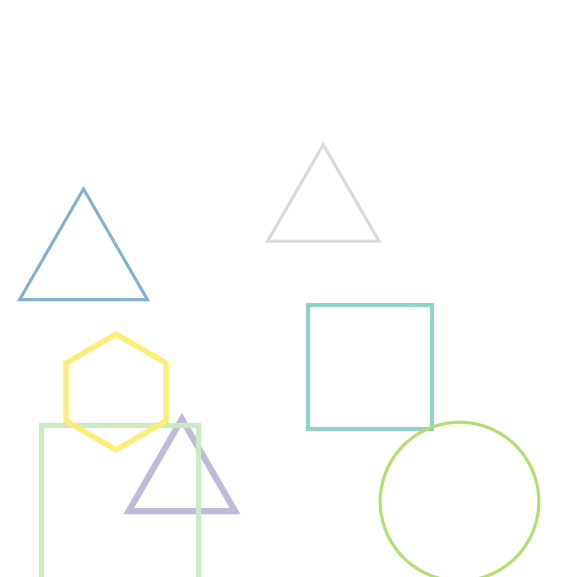[{"shape": "square", "thickness": 2, "radius": 0.54, "center": [0.641, 0.364]}, {"shape": "triangle", "thickness": 3, "radius": 0.53, "center": [0.315, 0.167]}, {"shape": "triangle", "thickness": 1.5, "radius": 0.64, "center": [0.145, 0.544]}, {"shape": "circle", "thickness": 1.5, "radius": 0.69, "center": [0.796, 0.131]}, {"shape": "triangle", "thickness": 1.5, "radius": 0.56, "center": [0.56, 0.637]}, {"shape": "square", "thickness": 2.5, "radius": 0.68, "center": [0.207, 0.127]}, {"shape": "hexagon", "thickness": 2.5, "radius": 0.5, "center": [0.201, 0.32]}]